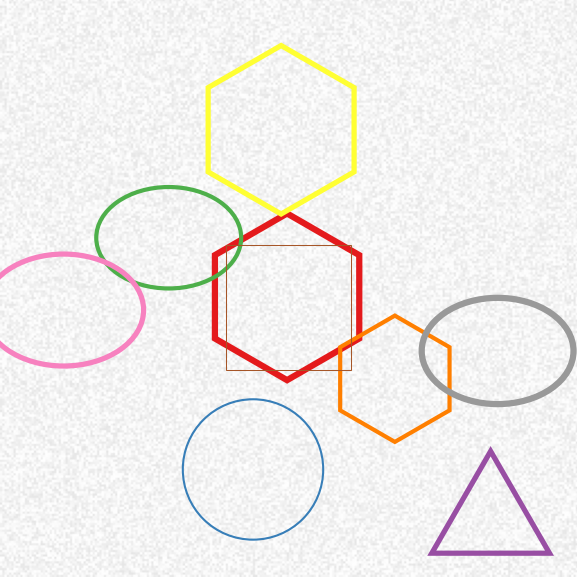[{"shape": "hexagon", "thickness": 3, "radius": 0.72, "center": [0.497, 0.485]}, {"shape": "circle", "thickness": 1, "radius": 0.61, "center": [0.438, 0.186]}, {"shape": "oval", "thickness": 2, "radius": 0.63, "center": [0.292, 0.587]}, {"shape": "triangle", "thickness": 2.5, "radius": 0.59, "center": [0.85, 0.1]}, {"shape": "hexagon", "thickness": 2, "radius": 0.55, "center": [0.684, 0.343]}, {"shape": "hexagon", "thickness": 2.5, "radius": 0.73, "center": [0.487, 0.774]}, {"shape": "square", "thickness": 0.5, "radius": 0.54, "center": [0.499, 0.466]}, {"shape": "oval", "thickness": 2.5, "radius": 0.69, "center": [0.11, 0.462]}, {"shape": "oval", "thickness": 3, "radius": 0.66, "center": [0.862, 0.391]}]